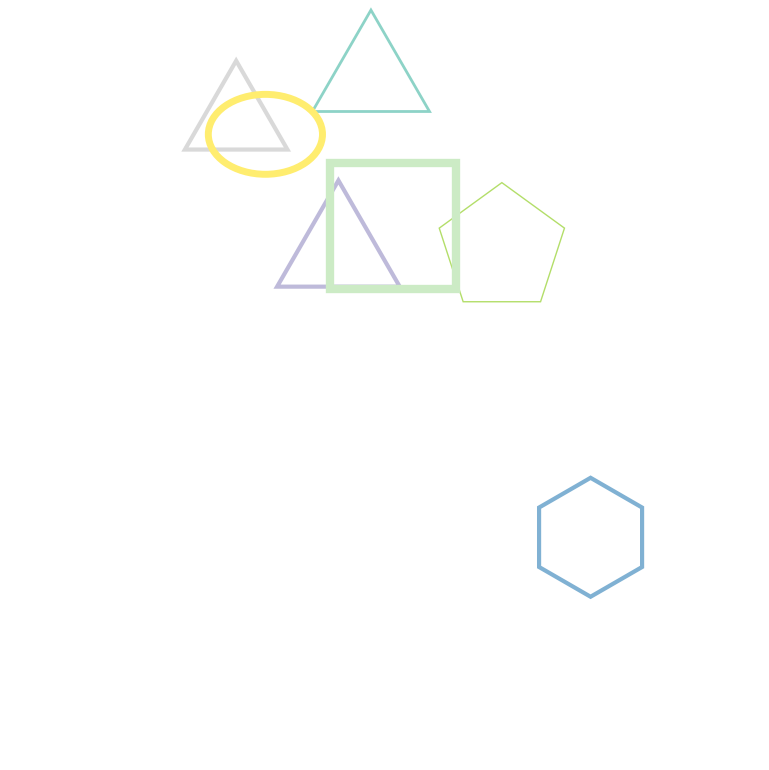[{"shape": "triangle", "thickness": 1, "radius": 0.44, "center": [0.482, 0.899]}, {"shape": "triangle", "thickness": 1.5, "radius": 0.46, "center": [0.44, 0.674]}, {"shape": "hexagon", "thickness": 1.5, "radius": 0.39, "center": [0.767, 0.302]}, {"shape": "pentagon", "thickness": 0.5, "radius": 0.43, "center": [0.652, 0.677]}, {"shape": "triangle", "thickness": 1.5, "radius": 0.38, "center": [0.307, 0.844]}, {"shape": "square", "thickness": 3, "radius": 0.41, "center": [0.51, 0.707]}, {"shape": "oval", "thickness": 2.5, "radius": 0.37, "center": [0.345, 0.826]}]